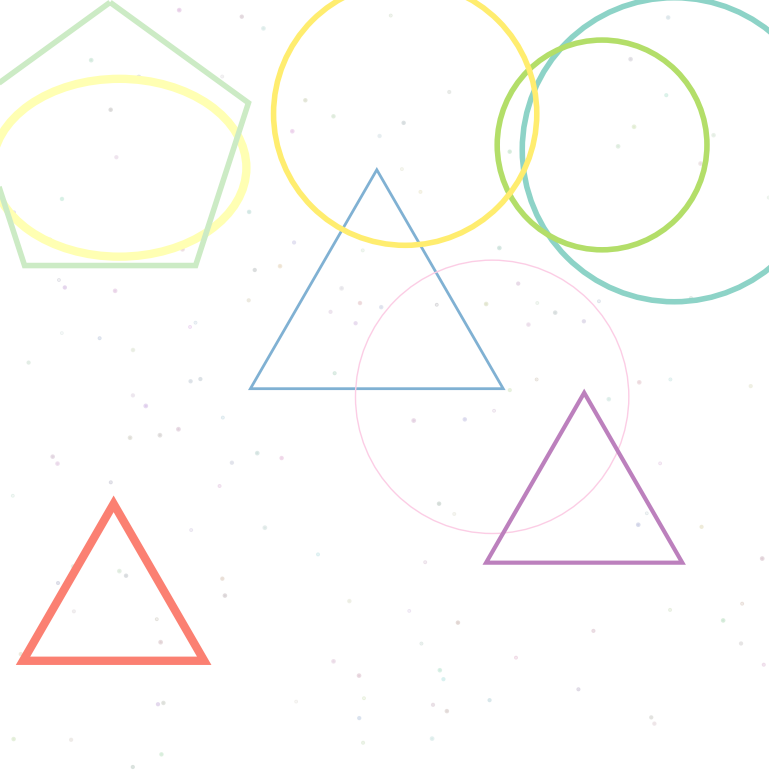[{"shape": "circle", "thickness": 2, "radius": 0.99, "center": [0.876, 0.806]}, {"shape": "oval", "thickness": 3, "radius": 0.82, "center": [0.155, 0.782]}, {"shape": "triangle", "thickness": 3, "radius": 0.68, "center": [0.148, 0.21]}, {"shape": "triangle", "thickness": 1, "radius": 0.95, "center": [0.489, 0.59]}, {"shape": "circle", "thickness": 2, "radius": 0.68, "center": [0.782, 0.812]}, {"shape": "circle", "thickness": 0.5, "radius": 0.89, "center": [0.639, 0.485]}, {"shape": "triangle", "thickness": 1.5, "radius": 0.74, "center": [0.759, 0.343]}, {"shape": "pentagon", "thickness": 2, "radius": 0.94, "center": [0.143, 0.808]}, {"shape": "circle", "thickness": 2, "radius": 0.85, "center": [0.526, 0.852]}]